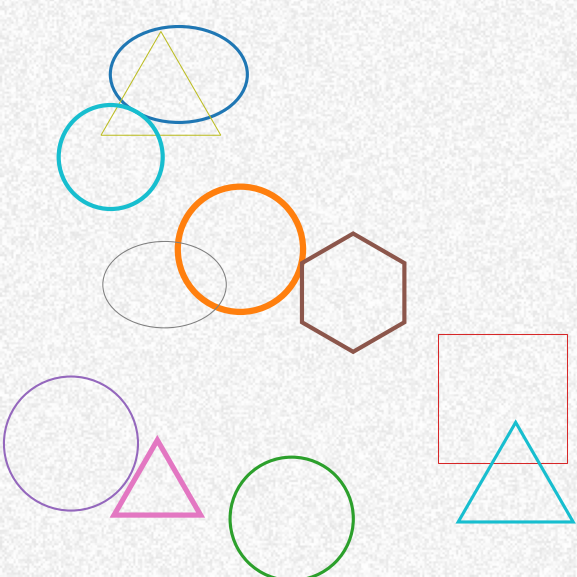[{"shape": "oval", "thickness": 1.5, "radius": 0.59, "center": [0.31, 0.87]}, {"shape": "circle", "thickness": 3, "radius": 0.54, "center": [0.416, 0.567]}, {"shape": "circle", "thickness": 1.5, "radius": 0.53, "center": [0.505, 0.101]}, {"shape": "square", "thickness": 0.5, "radius": 0.56, "center": [0.87, 0.31]}, {"shape": "circle", "thickness": 1, "radius": 0.58, "center": [0.123, 0.231]}, {"shape": "hexagon", "thickness": 2, "radius": 0.51, "center": [0.612, 0.492]}, {"shape": "triangle", "thickness": 2.5, "radius": 0.43, "center": [0.272, 0.15]}, {"shape": "oval", "thickness": 0.5, "radius": 0.53, "center": [0.285, 0.506]}, {"shape": "triangle", "thickness": 0.5, "radius": 0.6, "center": [0.279, 0.825]}, {"shape": "triangle", "thickness": 1.5, "radius": 0.57, "center": [0.893, 0.153]}, {"shape": "circle", "thickness": 2, "radius": 0.45, "center": [0.192, 0.727]}]